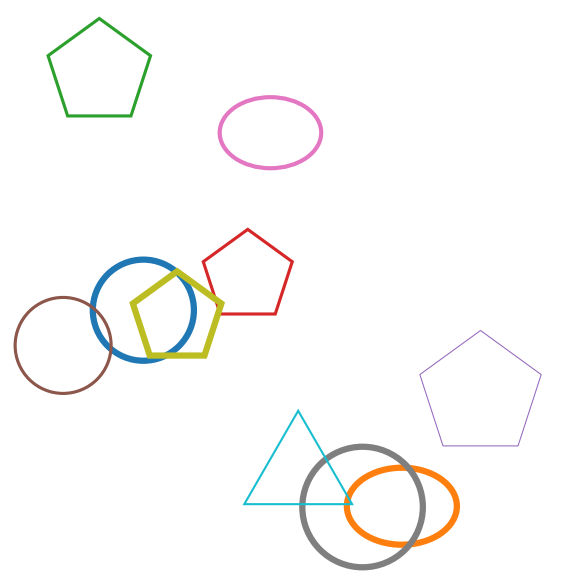[{"shape": "circle", "thickness": 3, "radius": 0.44, "center": [0.248, 0.462]}, {"shape": "oval", "thickness": 3, "radius": 0.48, "center": [0.696, 0.123]}, {"shape": "pentagon", "thickness": 1.5, "radius": 0.47, "center": [0.172, 0.874]}, {"shape": "pentagon", "thickness": 1.5, "radius": 0.4, "center": [0.429, 0.521]}, {"shape": "pentagon", "thickness": 0.5, "radius": 0.55, "center": [0.832, 0.316]}, {"shape": "circle", "thickness": 1.5, "radius": 0.42, "center": [0.109, 0.401]}, {"shape": "oval", "thickness": 2, "radius": 0.44, "center": [0.468, 0.769]}, {"shape": "circle", "thickness": 3, "radius": 0.52, "center": [0.628, 0.121]}, {"shape": "pentagon", "thickness": 3, "radius": 0.4, "center": [0.307, 0.449]}, {"shape": "triangle", "thickness": 1, "radius": 0.54, "center": [0.516, 0.18]}]